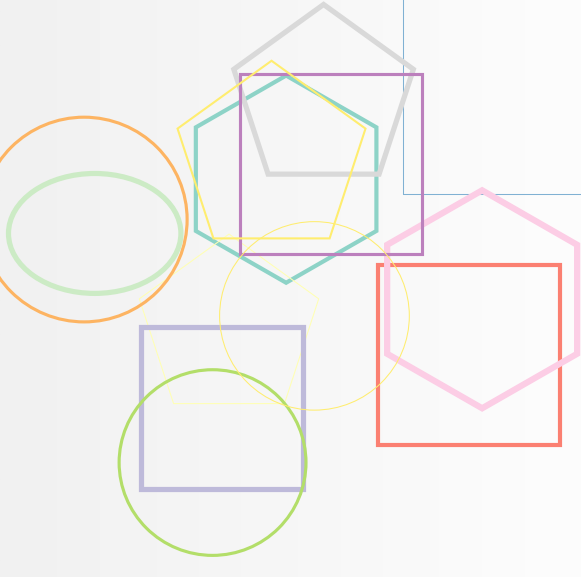[{"shape": "hexagon", "thickness": 2, "radius": 0.9, "center": [0.492, 0.689]}, {"shape": "pentagon", "thickness": 0.5, "radius": 0.81, "center": [0.394, 0.432]}, {"shape": "square", "thickness": 2.5, "radius": 0.7, "center": [0.382, 0.292]}, {"shape": "square", "thickness": 2, "radius": 0.78, "center": [0.807, 0.384]}, {"shape": "square", "thickness": 0.5, "radius": 0.91, "center": [0.876, 0.847]}, {"shape": "circle", "thickness": 1.5, "radius": 0.89, "center": [0.145, 0.619]}, {"shape": "circle", "thickness": 1.5, "radius": 0.8, "center": [0.366, 0.198]}, {"shape": "hexagon", "thickness": 3, "radius": 0.94, "center": [0.829, 0.481]}, {"shape": "pentagon", "thickness": 2.5, "radius": 0.81, "center": [0.557, 0.829]}, {"shape": "square", "thickness": 1.5, "radius": 0.78, "center": [0.569, 0.715]}, {"shape": "oval", "thickness": 2.5, "radius": 0.74, "center": [0.163, 0.595]}, {"shape": "pentagon", "thickness": 1, "radius": 0.85, "center": [0.467, 0.724]}, {"shape": "circle", "thickness": 0.5, "radius": 0.82, "center": [0.541, 0.452]}]